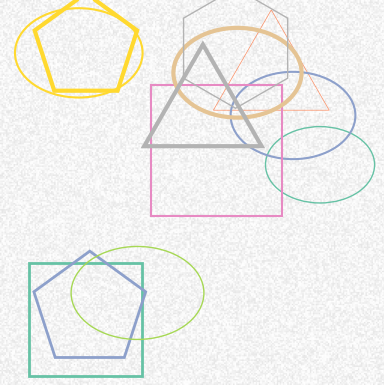[{"shape": "oval", "thickness": 1, "radius": 0.71, "center": [0.831, 0.572]}, {"shape": "square", "thickness": 2, "radius": 0.74, "center": [0.222, 0.17]}, {"shape": "triangle", "thickness": 0.5, "radius": 0.87, "center": [0.705, 0.801]}, {"shape": "oval", "thickness": 1.5, "radius": 0.81, "center": [0.761, 0.7]}, {"shape": "pentagon", "thickness": 2, "radius": 0.76, "center": [0.233, 0.195]}, {"shape": "square", "thickness": 1.5, "radius": 0.85, "center": [0.563, 0.609]}, {"shape": "oval", "thickness": 1, "radius": 0.86, "center": [0.357, 0.239]}, {"shape": "pentagon", "thickness": 3, "radius": 0.7, "center": [0.223, 0.878]}, {"shape": "oval", "thickness": 1.5, "radius": 0.83, "center": [0.205, 0.863]}, {"shape": "oval", "thickness": 3, "radius": 0.83, "center": [0.617, 0.811]}, {"shape": "hexagon", "thickness": 1, "radius": 0.78, "center": [0.612, 0.875]}, {"shape": "triangle", "thickness": 3, "radius": 0.88, "center": [0.527, 0.708]}]